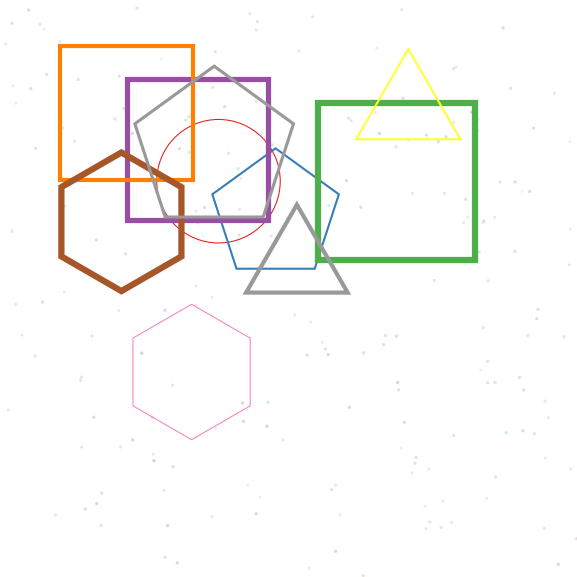[{"shape": "circle", "thickness": 0.5, "radius": 0.53, "center": [0.378, 0.685]}, {"shape": "pentagon", "thickness": 1, "radius": 0.58, "center": [0.477, 0.627]}, {"shape": "square", "thickness": 3, "radius": 0.68, "center": [0.686, 0.684]}, {"shape": "square", "thickness": 2.5, "radius": 0.61, "center": [0.342, 0.74]}, {"shape": "square", "thickness": 2, "radius": 0.58, "center": [0.219, 0.803]}, {"shape": "triangle", "thickness": 1, "radius": 0.52, "center": [0.707, 0.81]}, {"shape": "hexagon", "thickness": 3, "radius": 0.6, "center": [0.21, 0.615]}, {"shape": "hexagon", "thickness": 0.5, "radius": 0.59, "center": [0.332, 0.355]}, {"shape": "pentagon", "thickness": 1.5, "radius": 0.72, "center": [0.371, 0.74]}, {"shape": "triangle", "thickness": 2, "radius": 0.51, "center": [0.514, 0.543]}]